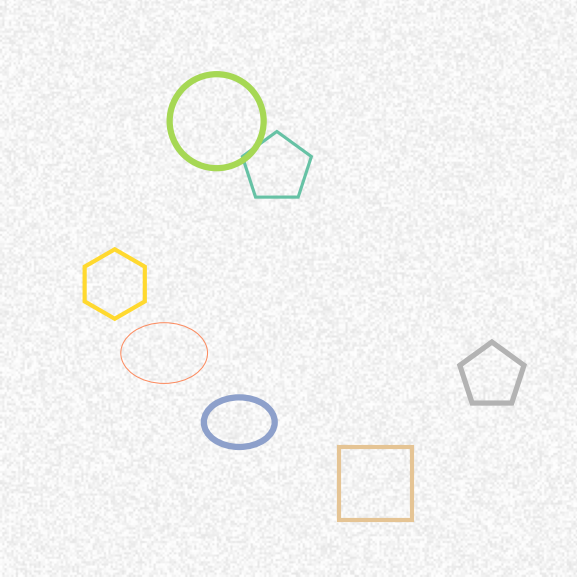[{"shape": "pentagon", "thickness": 1.5, "radius": 0.31, "center": [0.479, 0.709]}, {"shape": "oval", "thickness": 0.5, "radius": 0.38, "center": [0.284, 0.388]}, {"shape": "oval", "thickness": 3, "radius": 0.31, "center": [0.414, 0.268]}, {"shape": "circle", "thickness": 3, "radius": 0.41, "center": [0.375, 0.789]}, {"shape": "hexagon", "thickness": 2, "radius": 0.3, "center": [0.199, 0.507]}, {"shape": "square", "thickness": 2, "radius": 0.32, "center": [0.65, 0.162]}, {"shape": "pentagon", "thickness": 2.5, "radius": 0.29, "center": [0.852, 0.348]}]